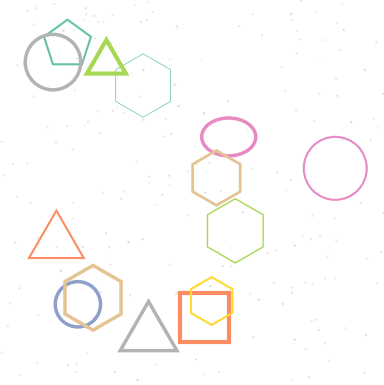[{"shape": "pentagon", "thickness": 1.5, "radius": 0.32, "center": [0.175, 0.885]}, {"shape": "hexagon", "thickness": 0.5, "radius": 0.41, "center": [0.372, 0.778]}, {"shape": "square", "thickness": 3, "radius": 0.32, "center": [0.53, 0.175]}, {"shape": "triangle", "thickness": 1.5, "radius": 0.41, "center": [0.146, 0.371]}, {"shape": "circle", "thickness": 2.5, "radius": 0.29, "center": [0.202, 0.21]}, {"shape": "circle", "thickness": 1.5, "radius": 0.41, "center": [0.871, 0.563]}, {"shape": "oval", "thickness": 2.5, "radius": 0.35, "center": [0.594, 0.644]}, {"shape": "hexagon", "thickness": 1, "radius": 0.42, "center": [0.611, 0.4]}, {"shape": "triangle", "thickness": 3, "radius": 0.29, "center": [0.276, 0.838]}, {"shape": "hexagon", "thickness": 1.5, "radius": 0.31, "center": [0.55, 0.218]}, {"shape": "hexagon", "thickness": 2, "radius": 0.36, "center": [0.562, 0.538]}, {"shape": "hexagon", "thickness": 2.5, "radius": 0.42, "center": [0.242, 0.227]}, {"shape": "circle", "thickness": 2.5, "radius": 0.36, "center": [0.138, 0.839]}, {"shape": "triangle", "thickness": 2.5, "radius": 0.43, "center": [0.386, 0.132]}]